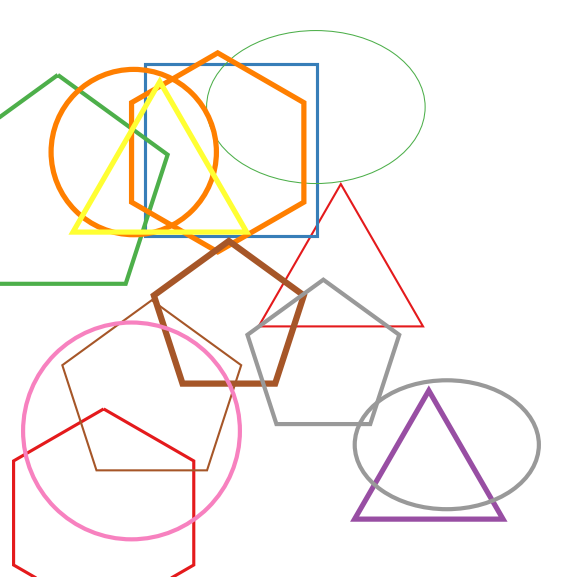[{"shape": "hexagon", "thickness": 1.5, "radius": 0.9, "center": [0.18, 0.111]}, {"shape": "triangle", "thickness": 1, "radius": 0.82, "center": [0.59, 0.516]}, {"shape": "square", "thickness": 1.5, "radius": 0.74, "center": [0.399, 0.74]}, {"shape": "oval", "thickness": 0.5, "radius": 0.95, "center": [0.547, 0.814]}, {"shape": "pentagon", "thickness": 2, "radius": 1.0, "center": [0.1, 0.669]}, {"shape": "triangle", "thickness": 2.5, "radius": 0.74, "center": [0.743, 0.174]}, {"shape": "hexagon", "thickness": 2.5, "radius": 0.86, "center": [0.377, 0.735]}, {"shape": "circle", "thickness": 2.5, "radius": 0.72, "center": [0.232, 0.736]}, {"shape": "triangle", "thickness": 2.5, "radius": 0.87, "center": [0.277, 0.684]}, {"shape": "pentagon", "thickness": 1, "radius": 0.81, "center": [0.263, 0.316]}, {"shape": "pentagon", "thickness": 3, "radius": 0.68, "center": [0.396, 0.445]}, {"shape": "circle", "thickness": 2, "radius": 0.94, "center": [0.228, 0.253]}, {"shape": "oval", "thickness": 2, "radius": 0.8, "center": [0.774, 0.229]}, {"shape": "pentagon", "thickness": 2, "radius": 0.69, "center": [0.56, 0.377]}]